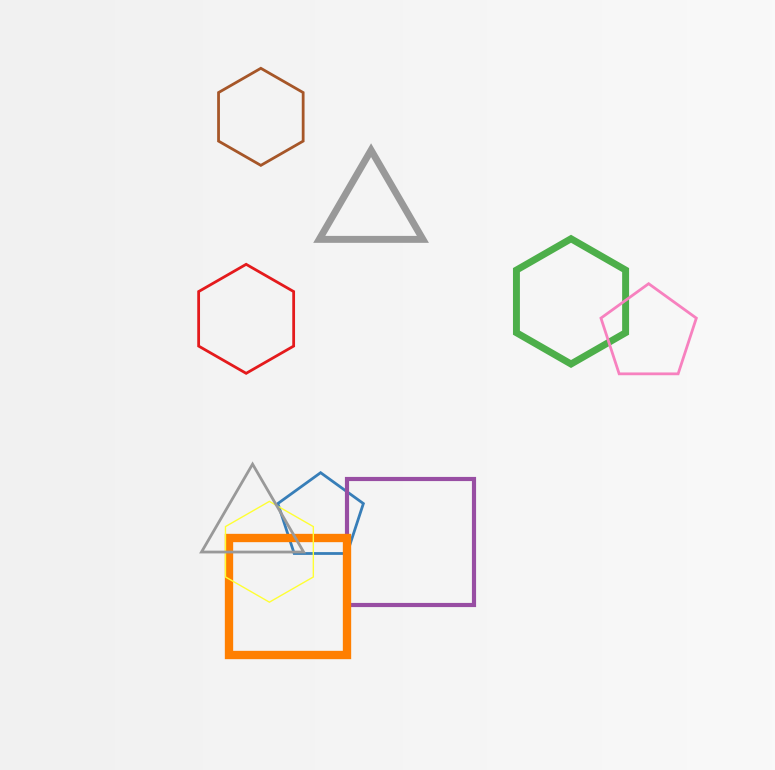[{"shape": "hexagon", "thickness": 1, "radius": 0.35, "center": [0.318, 0.586]}, {"shape": "pentagon", "thickness": 1, "radius": 0.29, "center": [0.414, 0.328]}, {"shape": "hexagon", "thickness": 2.5, "radius": 0.41, "center": [0.737, 0.609]}, {"shape": "square", "thickness": 1.5, "radius": 0.41, "center": [0.53, 0.296]}, {"shape": "square", "thickness": 3, "radius": 0.38, "center": [0.371, 0.225]}, {"shape": "hexagon", "thickness": 0.5, "radius": 0.33, "center": [0.348, 0.283]}, {"shape": "hexagon", "thickness": 1, "radius": 0.32, "center": [0.337, 0.848]}, {"shape": "pentagon", "thickness": 1, "radius": 0.32, "center": [0.837, 0.567]}, {"shape": "triangle", "thickness": 1, "radius": 0.38, "center": [0.326, 0.321]}, {"shape": "triangle", "thickness": 2.5, "radius": 0.39, "center": [0.479, 0.728]}]